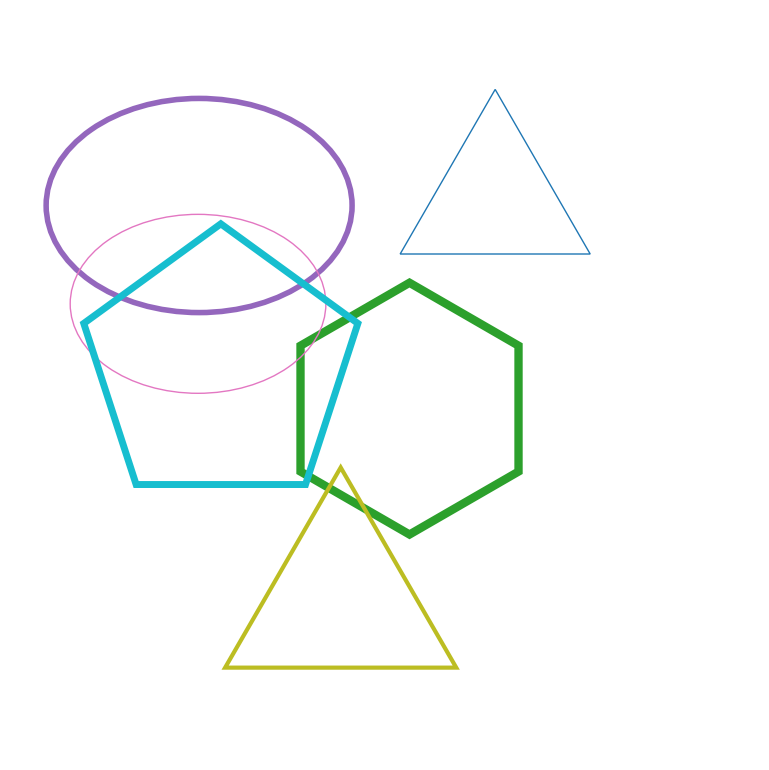[{"shape": "triangle", "thickness": 0.5, "radius": 0.71, "center": [0.643, 0.741]}, {"shape": "hexagon", "thickness": 3, "radius": 0.82, "center": [0.532, 0.469]}, {"shape": "oval", "thickness": 2, "radius": 0.99, "center": [0.259, 0.733]}, {"shape": "oval", "thickness": 0.5, "radius": 0.83, "center": [0.257, 0.605]}, {"shape": "triangle", "thickness": 1.5, "radius": 0.87, "center": [0.442, 0.22]}, {"shape": "pentagon", "thickness": 2.5, "radius": 0.94, "center": [0.287, 0.522]}]